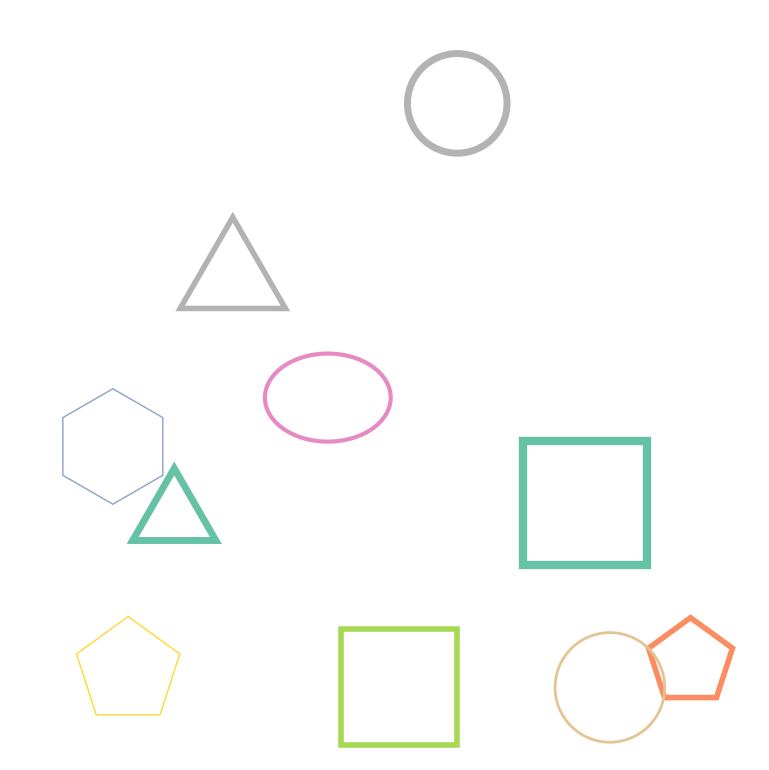[{"shape": "triangle", "thickness": 2.5, "radius": 0.31, "center": [0.226, 0.329]}, {"shape": "square", "thickness": 3, "radius": 0.4, "center": [0.76, 0.346]}, {"shape": "pentagon", "thickness": 2, "radius": 0.29, "center": [0.897, 0.14]}, {"shape": "hexagon", "thickness": 0.5, "radius": 0.37, "center": [0.147, 0.42]}, {"shape": "oval", "thickness": 1.5, "radius": 0.41, "center": [0.426, 0.484]}, {"shape": "square", "thickness": 2, "radius": 0.38, "center": [0.518, 0.107]}, {"shape": "pentagon", "thickness": 0.5, "radius": 0.35, "center": [0.166, 0.129]}, {"shape": "circle", "thickness": 1, "radius": 0.36, "center": [0.792, 0.107]}, {"shape": "circle", "thickness": 2.5, "radius": 0.32, "center": [0.594, 0.866]}, {"shape": "triangle", "thickness": 2, "radius": 0.39, "center": [0.302, 0.639]}]